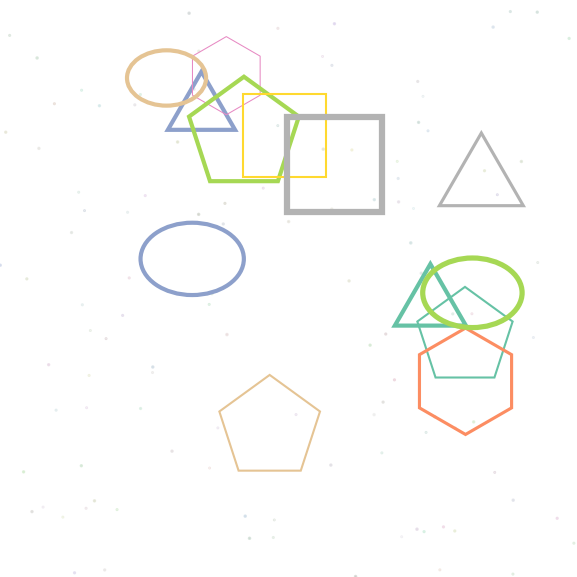[{"shape": "triangle", "thickness": 2, "radius": 0.36, "center": [0.745, 0.471]}, {"shape": "pentagon", "thickness": 1, "radius": 0.43, "center": [0.805, 0.416]}, {"shape": "hexagon", "thickness": 1.5, "radius": 0.46, "center": [0.806, 0.339]}, {"shape": "triangle", "thickness": 2, "radius": 0.34, "center": [0.349, 0.808]}, {"shape": "oval", "thickness": 2, "radius": 0.45, "center": [0.333, 0.551]}, {"shape": "hexagon", "thickness": 0.5, "radius": 0.34, "center": [0.392, 0.868]}, {"shape": "oval", "thickness": 2.5, "radius": 0.43, "center": [0.818, 0.492]}, {"shape": "pentagon", "thickness": 2, "radius": 0.5, "center": [0.422, 0.766]}, {"shape": "square", "thickness": 1, "radius": 0.36, "center": [0.492, 0.764]}, {"shape": "pentagon", "thickness": 1, "radius": 0.46, "center": [0.467, 0.258]}, {"shape": "oval", "thickness": 2, "radius": 0.34, "center": [0.288, 0.864]}, {"shape": "square", "thickness": 3, "radius": 0.41, "center": [0.579, 0.714]}, {"shape": "triangle", "thickness": 1.5, "radius": 0.42, "center": [0.834, 0.685]}]